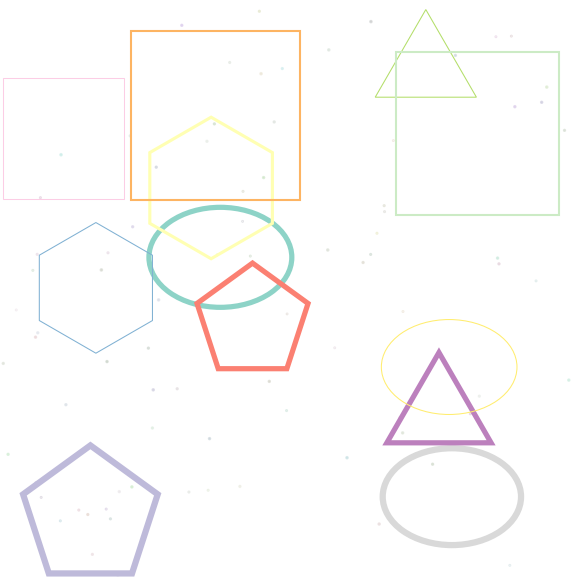[{"shape": "oval", "thickness": 2.5, "radius": 0.62, "center": [0.382, 0.554]}, {"shape": "hexagon", "thickness": 1.5, "radius": 0.61, "center": [0.366, 0.674]}, {"shape": "pentagon", "thickness": 3, "radius": 0.61, "center": [0.157, 0.105]}, {"shape": "pentagon", "thickness": 2.5, "radius": 0.51, "center": [0.437, 0.442]}, {"shape": "hexagon", "thickness": 0.5, "radius": 0.57, "center": [0.166, 0.501]}, {"shape": "square", "thickness": 1, "radius": 0.73, "center": [0.373, 0.799]}, {"shape": "triangle", "thickness": 0.5, "radius": 0.51, "center": [0.737, 0.881]}, {"shape": "square", "thickness": 0.5, "radius": 0.52, "center": [0.109, 0.759]}, {"shape": "oval", "thickness": 3, "radius": 0.6, "center": [0.782, 0.139]}, {"shape": "triangle", "thickness": 2.5, "radius": 0.52, "center": [0.76, 0.284]}, {"shape": "square", "thickness": 1, "radius": 0.71, "center": [0.827, 0.768]}, {"shape": "oval", "thickness": 0.5, "radius": 0.59, "center": [0.778, 0.364]}]